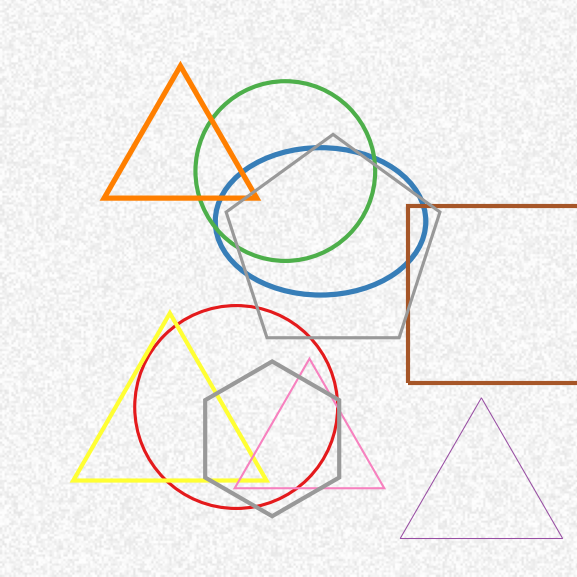[{"shape": "circle", "thickness": 1.5, "radius": 0.88, "center": [0.409, 0.294]}, {"shape": "oval", "thickness": 2.5, "radius": 0.91, "center": [0.555, 0.616]}, {"shape": "circle", "thickness": 2, "radius": 0.78, "center": [0.494, 0.703]}, {"shape": "triangle", "thickness": 0.5, "radius": 0.81, "center": [0.834, 0.148]}, {"shape": "triangle", "thickness": 2.5, "radius": 0.76, "center": [0.312, 0.732]}, {"shape": "triangle", "thickness": 2, "radius": 0.97, "center": [0.294, 0.264]}, {"shape": "square", "thickness": 2, "radius": 0.77, "center": [0.86, 0.49]}, {"shape": "triangle", "thickness": 1, "radius": 0.75, "center": [0.536, 0.228]}, {"shape": "pentagon", "thickness": 1.5, "radius": 0.97, "center": [0.577, 0.572]}, {"shape": "hexagon", "thickness": 2, "radius": 0.67, "center": [0.471, 0.239]}]